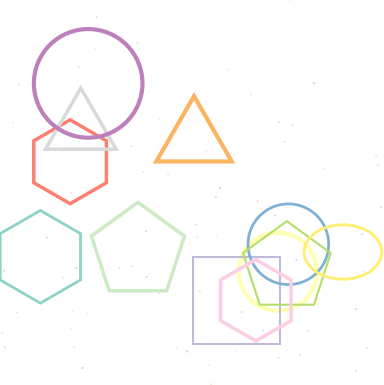[{"shape": "hexagon", "thickness": 2, "radius": 0.6, "center": [0.105, 0.333]}, {"shape": "circle", "thickness": 3, "radius": 0.51, "center": [0.722, 0.294]}, {"shape": "square", "thickness": 1.5, "radius": 0.56, "center": [0.614, 0.219]}, {"shape": "hexagon", "thickness": 2.5, "radius": 0.54, "center": [0.182, 0.58]}, {"shape": "circle", "thickness": 2, "radius": 0.52, "center": [0.749, 0.366]}, {"shape": "triangle", "thickness": 3, "radius": 0.56, "center": [0.504, 0.637]}, {"shape": "pentagon", "thickness": 1.5, "radius": 0.6, "center": [0.745, 0.306]}, {"shape": "hexagon", "thickness": 2.5, "radius": 0.53, "center": [0.664, 0.22]}, {"shape": "triangle", "thickness": 2.5, "radius": 0.53, "center": [0.21, 0.665]}, {"shape": "circle", "thickness": 3, "radius": 0.71, "center": [0.229, 0.783]}, {"shape": "pentagon", "thickness": 2.5, "radius": 0.64, "center": [0.358, 0.347]}, {"shape": "oval", "thickness": 2, "radius": 0.5, "center": [0.891, 0.345]}]